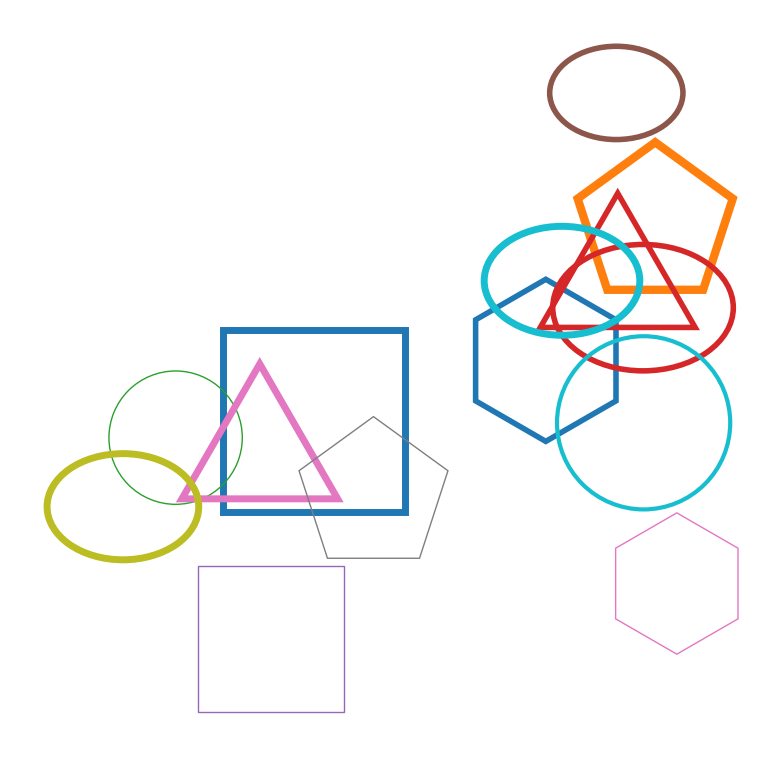[{"shape": "square", "thickness": 2.5, "radius": 0.59, "center": [0.408, 0.454]}, {"shape": "hexagon", "thickness": 2, "radius": 0.53, "center": [0.709, 0.532]}, {"shape": "pentagon", "thickness": 3, "radius": 0.53, "center": [0.851, 0.709]}, {"shape": "circle", "thickness": 0.5, "radius": 0.43, "center": [0.228, 0.432]}, {"shape": "oval", "thickness": 2, "radius": 0.59, "center": [0.835, 0.6]}, {"shape": "triangle", "thickness": 2, "radius": 0.58, "center": [0.802, 0.633]}, {"shape": "square", "thickness": 0.5, "radius": 0.48, "center": [0.352, 0.17]}, {"shape": "oval", "thickness": 2, "radius": 0.43, "center": [0.8, 0.879]}, {"shape": "triangle", "thickness": 2.5, "radius": 0.58, "center": [0.337, 0.411]}, {"shape": "hexagon", "thickness": 0.5, "radius": 0.46, "center": [0.879, 0.242]}, {"shape": "pentagon", "thickness": 0.5, "radius": 0.51, "center": [0.485, 0.357]}, {"shape": "oval", "thickness": 2.5, "radius": 0.49, "center": [0.16, 0.342]}, {"shape": "circle", "thickness": 1.5, "radius": 0.56, "center": [0.836, 0.451]}, {"shape": "oval", "thickness": 2.5, "radius": 0.51, "center": [0.73, 0.635]}]